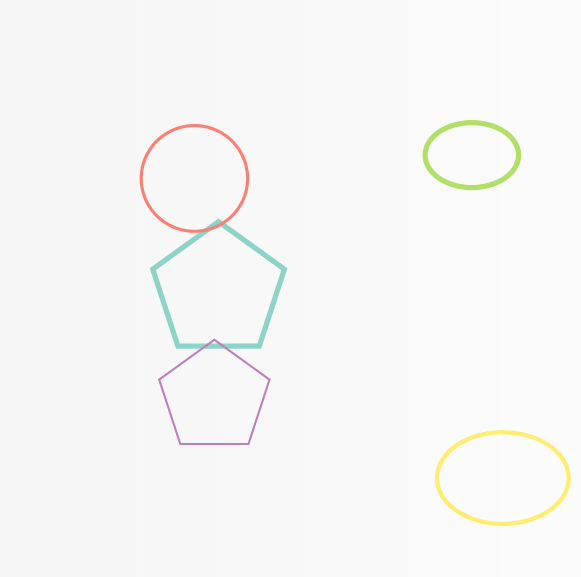[{"shape": "pentagon", "thickness": 2.5, "radius": 0.6, "center": [0.376, 0.496]}, {"shape": "circle", "thickness": 1.5, "radius": 0.46, "center": [0.334, 0.69]}, {"shape": "oval", "thickness": 2.5, "radius": 0.4, "center": [0.812, 0.731]}, {"shape": "pentagon", "thickness": 1, "radius": 0.5, "center": [0.369, 0.311]}, {"shape": "oval", "thickness": 2, "radius": 0.57, "center": [0.865, 0.171]}]